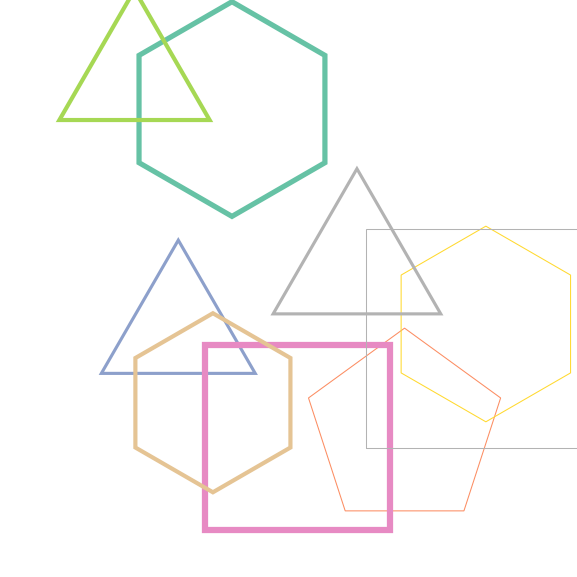[{"shape": "hexagon", "thickness": 2.5, "radius": 0.93, "center": [0.402, 0.81]}, {"shape": "pentagon", "thickness": 0.5, "radius": 0.87, "center": [0.701, 0.256]}, {"shape": "triangle", "thickness": 1.5, "radius": 0.77, "center": [0.309, 0.429]}, {"shape": "square", "thickness": 3, "radius": 0.8, "center": [0.516, 0.242]}, {"shape": "triangle", "thickness": 2, "radius": 0.75, "center": [0.233, 0.866]}, {"shape": "hexagon", "thickness": 0.5, "radius": 0.85, "center": [0.841, 0.438]}, {"shape": "hexagon", "thickness": 2, "radius": 0.78, "center": [0.369, 0.302]}, {"shape": "triangle", "thickness": 1.5, "radius": 0.84, "center": [0.618, 0.539]}, {"shape": "square", "thickness": 0.5, "radius": 0.95, "center": [0.823, 0.413]}]